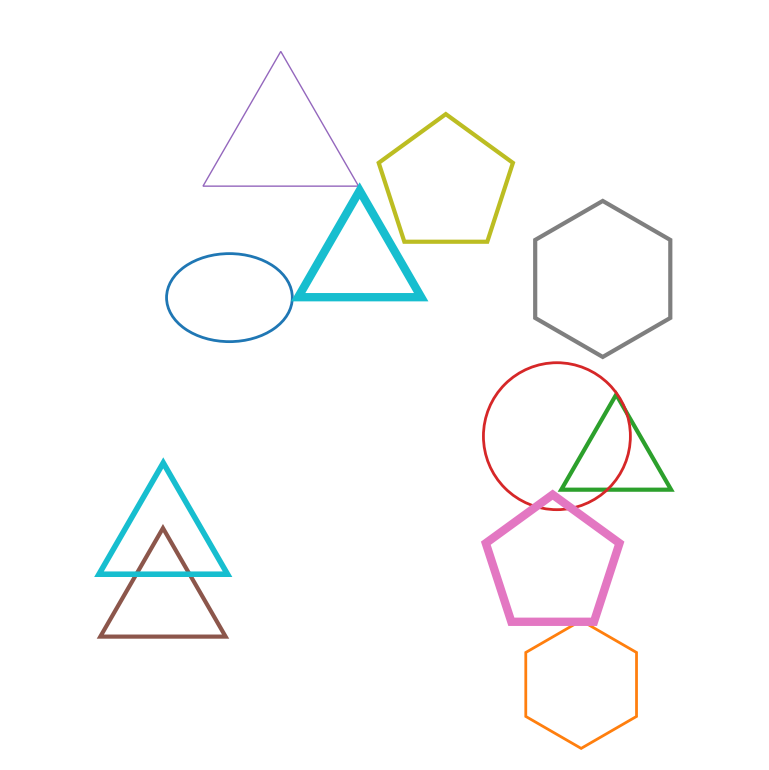[{"shape": "oval", "thickness": 1, "radius": 0.41, "center": [0.298, 0.613]}, {"shape": "hexagon", "thickness": 1, "radius": 0.42, "center": [0.755, 0.111]}, {"shape": "triangle", "thickness": 1.5, "radius": 0.41, "center": [0.8, 0.405]}, {"shape": "circle", "thickness": 1, "radius": 0.48, "center": [0.723, 0.434]}, {"shape": "triangle", "thickness": 0.5, "radius": 0.58, "center": [0.365, 0.817]}, {"shape": "triangle", "thickness": 1.5, "radius": 0.47, "center": [0.212, 0.22]}, {"shape": "pentagon", "thickness": 3, "radius": 0.46, "center": [0.718, 0.266]}, {"shape": "hexagon", "thickness": 1.5, "radius": 0.51, "center": [0.783, 0.638]}, {"shape": "pentagon", "thickness": 1.5, "radius": 0.46, "center": [0.579, 0.76]}, {"shape": "triangle", "thickness": 2, "radius": 0.48, "center": [0.212, 0.302]}, {"shape": "triangle", "thickness": 3, "radius": 0.46, "center": [0.467, 0.66]}]